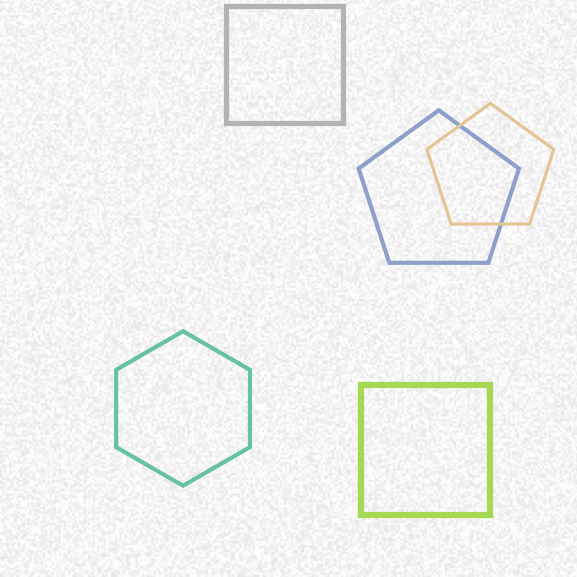[{"shape": "hexagon", "thickness": 2, "radius": 0.67, "center": [0.317, 0.292]}, {"shape": "pentagon", "thickness": 2, "radius": 0.73, "center": [0.76, 0.662]}, {"shape": "square", "thickness": 3, "radius": 0.56, "center": [0.736, 0.22]}, {"shape": "pentagon", "thickness": 1.5, "radius": 0.58, "center": [0.849, 0.705]}, {"shape": "square", "thickness": 2.5, "radius": 0.51, "center": [0.492, 0.887]}]